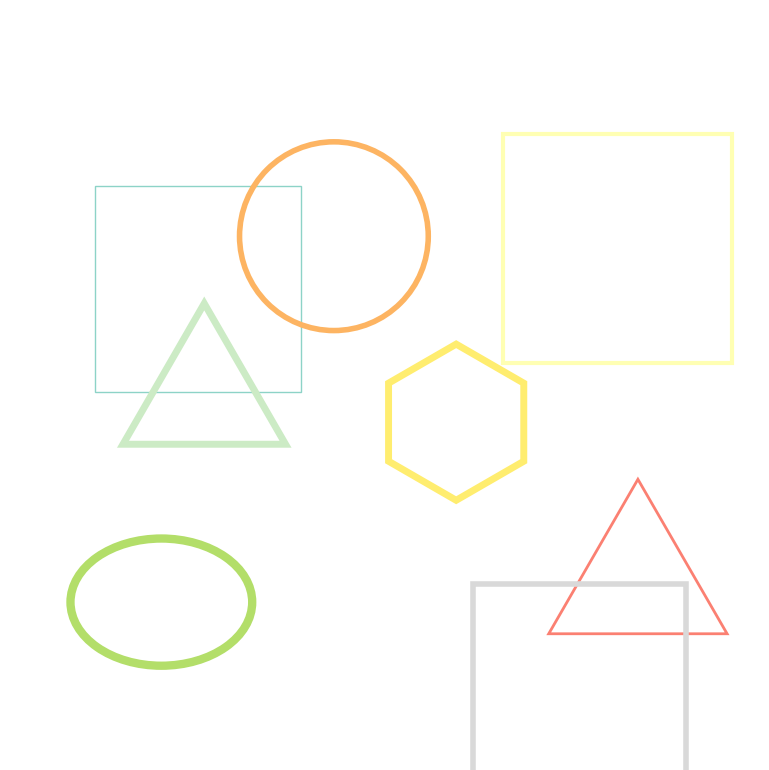[{"shape": "square", "thickness": 0.5, "radius": 0.67, "center": [0.257, 0.625]}, {"shape": "square", "thickness": 1.5, "radius": 0.74, "center": [0.802, 0.677]}, {"shape": "triangle", "thickness": 1, "radius": 0.67, "center": [0.828, 0.244]}, {"shape": "circle", "thickness": 2, "radius": 0.61, "center": [0.434, 0.693]}, {"shape": "oval", "thickness": 3, "radius": 0.59, "center": [0.21, 0.218]}, {"shape": "square", "thickness": 2, "radius": 0.69, "center": [0.752, 0.104]}, {"shape": "triangle", "thickness": 2.5, "radius": 0.61, "center": [0.265, 0.484]}, {"shape": "hexagon", "thickness": 2.5, "radius": 0.51, "center": [0.592, 0.452]}]